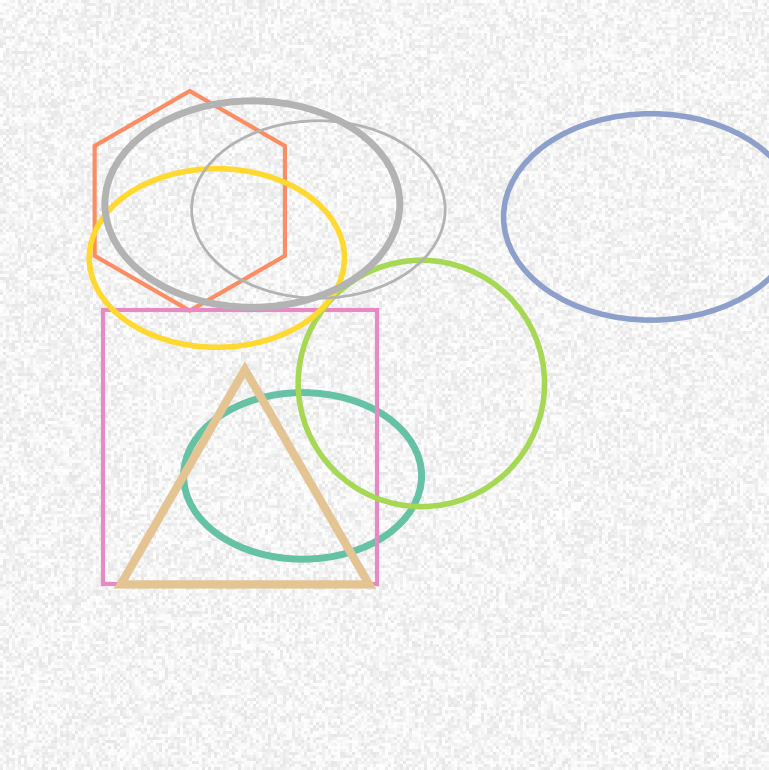[{"shape": "oval", "thickness": 2.5, "radius": 0.77, "center": [0.393, 0.382]}, {"shape": "hexagon", "thickness": 1.5, "radius": 0.71, "center": [0.246, 0.739]}, {"shape": "oval", "thickness": 2, "radius": 0.96, "center": [0.845, 0.718]}, {"shape": "square", "thickness": 1.5, "radius": 0.89, "center": [0.312, 0.419]}, {"shape": "circle", "thickness": 2, "radius": 0.8, "center": [0.547, 0.502]}, {"shape": "oval", "thickness": 2, "radius": 0.83, "center": [0.282, 0.665]}, {"shape": "triangle", "thickness": 3, "radius": 0.93, "center": [0.318, 0.334]}, {"shape": "oval", "thickness": 2.5, "radius": 0.96, "center": [0.328, 0.735]}, {"shape": "oval", "thickness": 1, "radius": 0.82, "center": [0.414, 0.728]}]